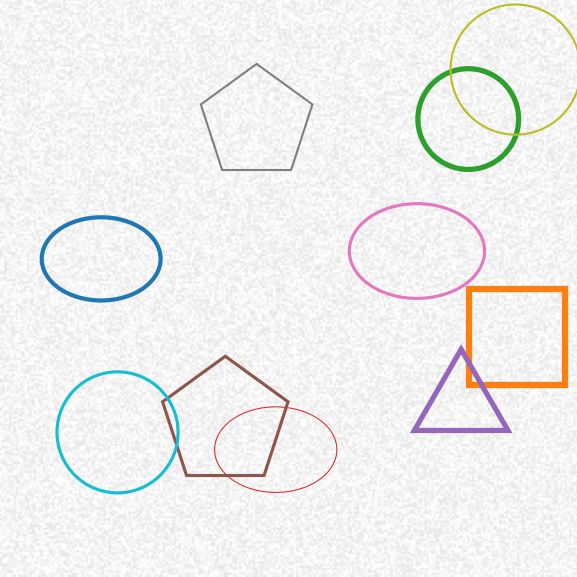[{"shape": "oval", "thickness": 2, "radius": 0.51, "center": [0.175, 0.551]}, {"shape": "square", "thickness": 3, "radius": 0.42, "center": [0.895, 0.416]}, {"shape": "circle", "thickness": 2.5, "radius": 0.44, "center": [0.811, 0.793]}, {"shape": "oval", "thickness": 0.5, "radius": 0.53, "center": [0.477, 0.221]}, {"shape": "triangle", "thickness": 2.5, "radius": 0.47, "center": [0.799, 0.301]}, {"shape": "pentagon", "thickness": 1.5, "radius": 0.57, "center": [0.39, 0.268]}, {"shape": "oval", "thickness": 1.5, "radius": 0.59, "center": [0.722, 0.564]}, {"shape": "pentagon", "thickness": 1, "radius": 0.51, "center": [0.444, 0.787]}, {"shape": "circle", "thickness": 1, "radius": 0.56, "center": [0.893, 0.879]}, {"shape": "circle", "thickness": 1.5, "radius": 0.52, "center": [0.204, 0.25]}]